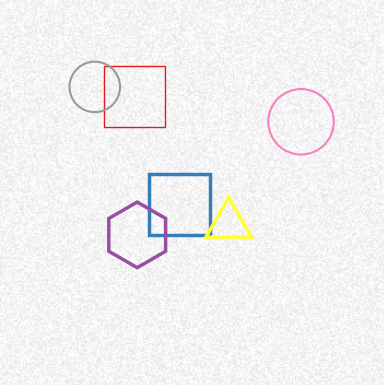[{"shape": "square", "thickness": 1, "radius": 0.4, "center": [0.348, 0.749]}, {"shape": "square", "thickness": 2.5, "radius": 0.39, "center": [0.467, 0.469]}, {"shape": "hexagon", "thickness": 2.5, "radius": 0.43, "center": [0.356, 0.39]}, {"shape": "triangle", "thickness": 2.5, "radius": 0.34, "center": [0.594, 0.418]}, {"shape": "circle", "thickness": 1.5, "radius": 0.43, "center": [0.782, 0.684]}, {"shape": "circle", "thickness": 1.5, "radius": 0.33, "center": [0.246, 0.774]}]